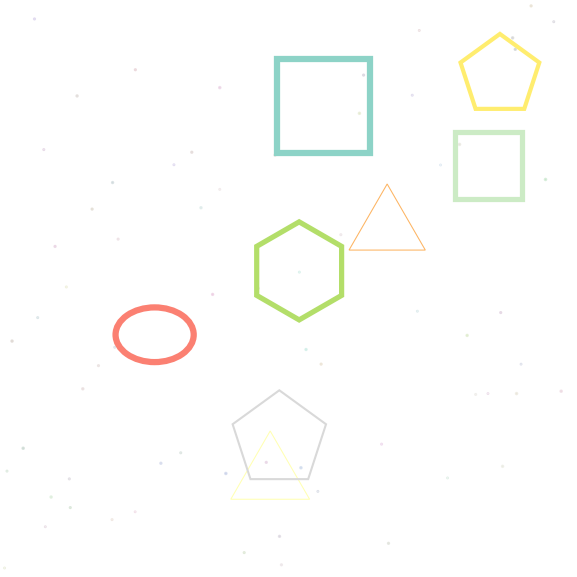[{"shape": "square", "thickness": 3, "radius": 0.4, "center": [0.56, 0.816]}, {"shape": "triangle", "thickness": 0.5, "radius": 0.39, "center": [0.468, 0.174]}, {"shape": "oval", "thickness": 3, "radius": 0.34, "center": [0.268, 0.419]}, {"shape": "triangle", "thickness": 0.5, "radius": 0.38, "center": [0.67, 0.604]}, {"shape": "hexagon", "thickness": 2.5, "radius": 0.42, "center": [0.518, 0.53]}, {"shape": "pentagon", "thickness": 1, "radius": 0.43, "center": [0.484, 0.238]}, {"shape": "square", "thickness": 2.5, "radius": 0.29, "center": [0.846, 0.713]}, {"shape": "pentagon", "thickness": 2, "radius": 0.36, "center": [0.866, 0.869]}]